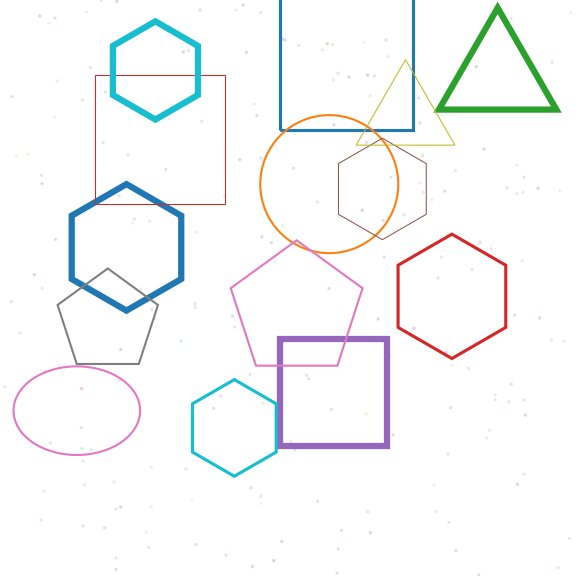[{"shape": "square", "thickness": 1.5, "radius": 0.57, "center": [0.6, 0.889]}, {"shape": "hexagon", "thickness": 3, "radius": 0.55, "center": [0.219, 0.571]}, {"shape": "circle", "thickness": 1, "radius": 0.6, "center": [0.57, 0.68]}, {"shape": "triangle", "thickness": 3, "radius": 0.59, "center": [0.862, 0.868]}, {"shape": "hexagon", "thickness": 1.5, "radius": 0.54, "center": [0.783, 0.486]}, {"shape": "square", "thickness": 0.5, "radius": 0.56, "center": [0.277, 0.758]}, {"shape": "square", "thickness": 3, "radius": 0.46, "center": [0.577, 0.319]}, {"shape": "hexagon", "thickness": 0.5, "radius": 0.44, "center": [0.662, 0.672]}, {"shape": "pentagon", "thickness": 1, "radius": 0.6, "center": [0.514, 0.463]}, {"shape": "oval", "thickness": 1, "radius": 0.55, "center": [0.133, 0.288]}, {"shape": "pentagon", "thickness": 1, "radius": 0.46, "center": [0.187, 0.443]}, {"shape": "triangle", "thickness": 0.5, "radius": 0.49, "center": [0.702, 0.797]}, {"shape": "hexagon", "thickness": 1.5, "radius": 0.42, "center": [0.406, 0.258]}, {"shape": "hexagon", "thickness": 3, "radius": 0.43, "center": [0.269, 0.877]}]